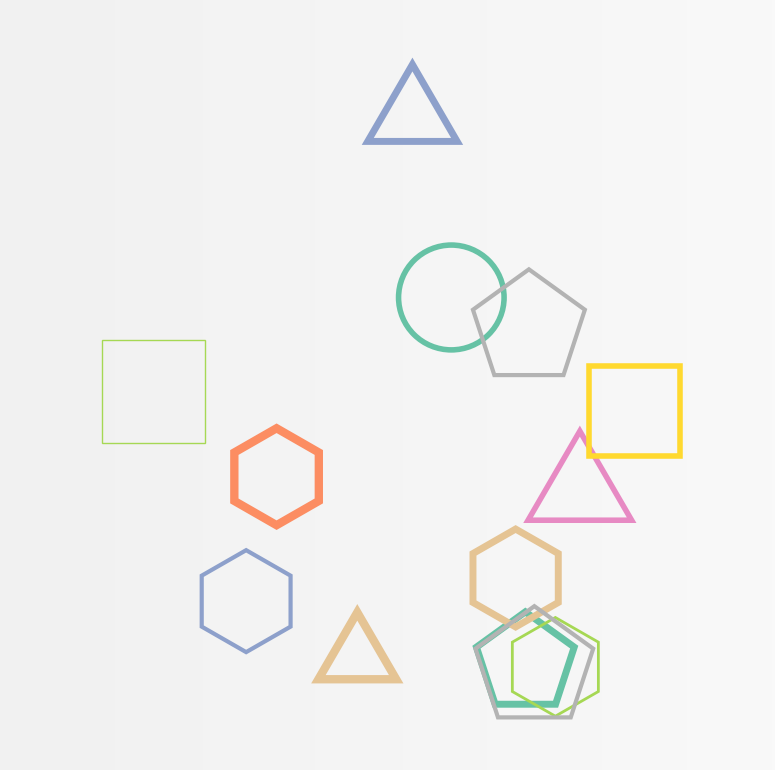[{"shape": "pentagon", "thickness": 2.5, "radius": 0.33, "center": [0.678, 0.139]}, {"shape": "circle", "thickness": 2, "radius": 0.34, "center": [0.582, 0.614]}, {"shape": "hexagon", "thickness": 3, "radius": 0.31, "center": [0.357, 0.381]}, {"shape": "hexagon", "thickness": 1.5, "radius": 0.33, "center": [0.318, 0.219]}, {"shape": "triangle", "thickness": 2.5, "radius": 0.33, "center": [0.532, 0.85]}, {"shape": "triangle", "thickness": 2, "radius": 0.39, "center": [0.748, 0.363]}, {"shape": "hexagon", "thickness": 1, "radius": 0.32, "center": [0.717, 0.134]}, {"shape": "square", "thickness": 0.5, "radius": 0.33, "center": [0.198, 0.492]}, {"shape": "square", "thickness": 2, "radius": 0.29, "center": [0.819, 0.466]}, {"shape": "triangle", "thickness": 3, "radius": 0.29, "center": [0.461, 0.147]}, {"shape": "hexagon", "thickness": 2.5, "radius": 0.32, "center": [0.665, 0.249]}, {"shape": "pentagon", "thickness": 1.5, "radius": 0.4, "center": [0.689, 0.133]}, {"shape": "pentagon", "thickness": 1.5, "radius": 0.38, "center": [0.682, 0.574]}]